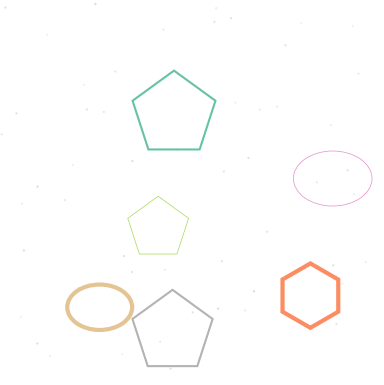[{"shape": "pentagon", "thickness": 1.5, "radius": 0.57, "center": [0.452, 0.703]}, {"shape": "hexagon", "thickness": 3, "radius": 0.42, "center": [0.806, 0.232]}, {"shape": "oval", "thickness": 0.5, "radius": 0.51, "center": [0.864, 0.536]}, {"shape": "pentagon", "thickness": 0.5, "radius": 0.42, "center": [0.411, 0.407]}, {"shape": "oval", "thickness": 3, "radius": 0.42, "center": [0.259, 0.202]}, {"shape": "pentagon", "thickness": 1.5, "radius": 0.55, "center": [0.448, 0.138]}]